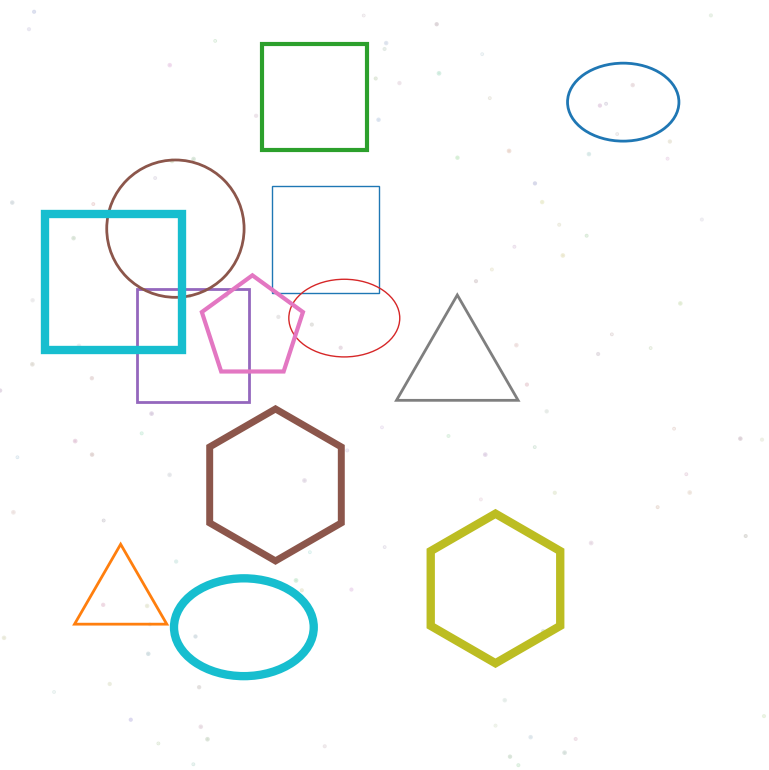[{"shape": "oval", "thickness": 1, "radius": 0.36, "center": [0.809, 0.867]}, {"shape": "square", "thickness": 0.5, "radius": 0.35, "center": [0.422, 0.689]}, {"shape": "triangle", "thickness": 1, "radius": 0.35, "center": [0.157, 0.224]}, {"shape": "square", "thickness": 1.5, "radius": 0.34, "center": [0.409, 0.874]}, {"shape": "oval", "thickness": 0.5, "radius": 0.36, "center": [0.447, 0.587]}, {"shape": "square", "thickness": 1, "radius": 0.36, "center": [0.251, 0.551]}, {"shape": "hexagon", "thickness": 2.5, "radius": 0.49, "center": [0.358, 0.37]}, {"shape": "circle", "thickness": 1, "radius": 0.45, "center": [0.228, 0.703]}, {"shape": "pentagon", "thickness": 1.5, "radius": 0.35, "center": [0.328, 0.573]}, {"shape": "triangle", "thickness": 1, "radius": 0.46, "center": [0.594, 0.526]}, {"shape": "hexagon", "thickness": 3, "radius": 0.49, "center": [0.643, 0.236]}, {"shape": "square", "thickness": 3, "radius": 0.44, "center": [0.148, 0.634]}, {"shape": "oval", "thickness": 3, "radius": 0.45, "center": [0.317, 0.185]}]